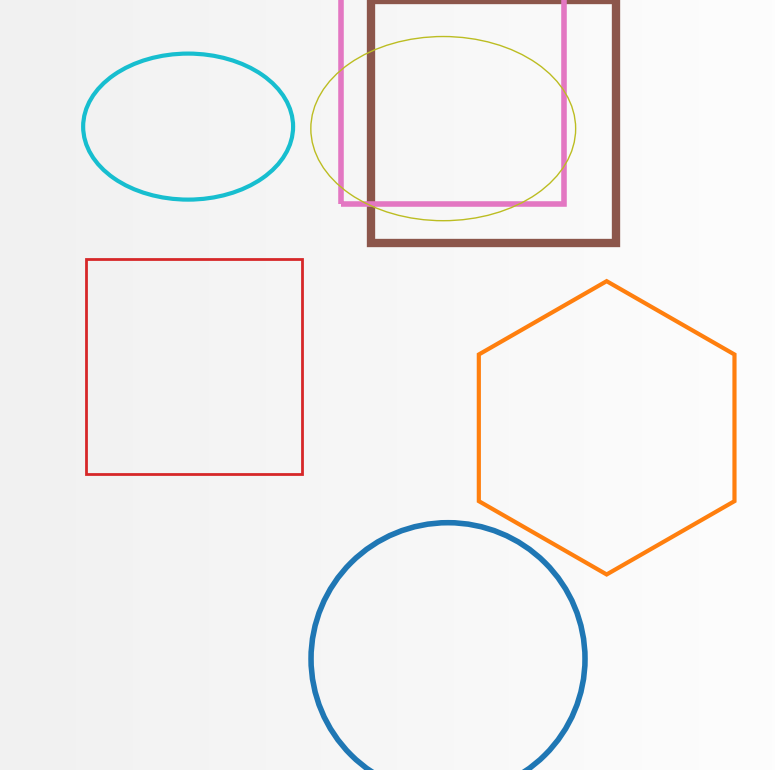[{"shape": "circle", "thickness": 2, "radius": 0.88, "center": [0.578, 0.144]}, {"shape": "hexagon", "thickness": 1.5, "radius": 0.95, "center": [0.783, 0.444]}, {"shape": "square", "thickness": 1, "radius": 0.7, "center": [0.25, 0.524]}, {"shape": "square", "thickness": 3, "radius": 0.79, "center": [0.637, 0.842]}, {"shape": "square", "thickness": 2, "radius": 0.72, "center": [0.584, 0.879]}, {"shape": "oval", "thickness": 0.5, "radius": 0.85, "center": [0.572, 0.833]}, {"shape": "oval", "thickness": 1.5, "radius": 0.68, "center": [0.243, 0.836]}]